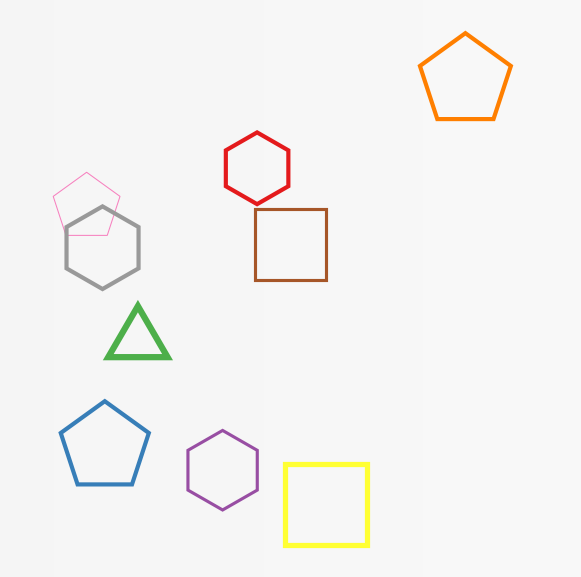[{"shape": "hexagon", "thickness": 2, "radius": 0.31, "center": [0.442, 0.708]}, {"shape": "pentagon", "thickness": 2, "radius": 0.4, "center": [0.18, 0.225]}, {"shape": "triangle", "thickness": 3, "radius": 0.29, "center": [0.237, 0.41]}, {"shape": "hexagon", "thickness": 1.5, "radius": 0.34, "center": [0.383, 0.185]}, {"shape": "pentagon", "thickness": 2, "radius": 0.41, "center": [0.801, 0.859]}, {"shape": "square", "thickness": 2.5, "radius": 0.35, "center": [0.561, 0.126]}, {"shape": "square", "thickness": 1.5, "radius": 0.31, "center": [0.5, 0.576]}, {"shape": "pentagon", "thickness": 0.5, "radius": 0.3, "center": [0.149, 0.64]}, {"shape": "hexagon", "thickness": 2, "radius": 0.36, "center": [0.176, 0.57]}]